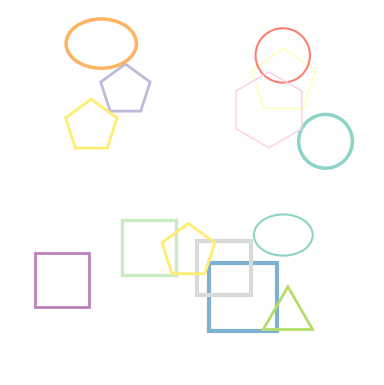[{"shape": "oval", "thickness": 1.5, "radius": 0.38, "center": [0.736, 0.39]}, {"shape": "circle", "thickness": 2.5, "radius": 0.35, "center": [0.845, 0.633]}, {"shape": "pentagon", "thickness": 1, "radius": 0.43, "center": [0.736, 0.789]}, {"shape": "pentagon", "thickness": 2, "radius": 0.34, "center": [0.326, 0.766]}, {"shape": "circle", "thickness": 1.5, "radius": 0.35, "center": [0.734, 0.856]}, {"shape": "square", "thickness": 3, "radius": 0.44, "center": [0.631, 0.229]}, {"shape": "oval", "thickness": 2.5, "radius": 0.46, "center": [0.263, 0.887]}, {"shape": "triangle", "thickness": 2, "radius": 0.37, "center": [0.748, 0.181]}, {"shape": "hexagon", "thickness": 1, "radius": 0.49, "center": [0.699, 0.715]}, {"shape": "square", "thickness": 3, "radius": 0.35, "center": [0.582, 0.304]}, {"shape": "square", "thickness": 2, "radius": 0.35, "center": [0.162, 0.273]}, {"shape": "square", "thickness": 2.5, "radius": 0.35, "center": [0.386, 0.357]}, {"shape": "pentagon", "thickness": 2, "radius": 0.35, "center": [0.237, 0.672]}, {"shape": "pentagon", "thickness": 2, "radius": 0.36, "center": [0.489, 0.347]}]